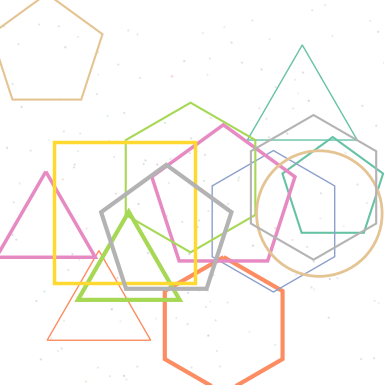[{"shape": "triangle", "thickness": 1, "radius": 0.82, "center": [0.785, 0.719]}, {"shape": "pentagon", "thickness": 1.5, "radius": 0.69, "center": [0.864, 0.507]}, {"shape": "hexagon", "thickness": 3, "radius": 0.88, "center": [0.581, 0.156]}, {"shape": "triangle", "thickness": 1, "radius": 0.78, "center": [0.257, 0.194]}, {"shape": "hexagon", "thickness": 1, "radius": 0.92, "center": [0.71, 0.425]}, {"shape": "pentagon", "thickness": 2.5, "radius": 0.98, "center": [0.58, 0.48]}, {"shape": "triangle", "thickness": 2.5, "radius": 0.74, "center": [0.119, 0.406]}, {"shape": "triangle", "thickness": 3, "radius": 0.76, "center": [0.334, 0.297]}, {"shape": "hexagon", "thickness": 1.5, "radius": 0.97, "center": [0.495, 0.539]}, {"shape": "square", "thickness": 2.5, "radius": 0.91, "center": [0.323, 0.447]}, {"shape": "pentagon", "thickness": 1.5, "radius": 0.76, "center": [0.122, 0.864]}, {"shape": "circle", "thickness": 2, "radius": 0.82, "center": [0.829, 0.445]}, {"shape": "hexagon", "thickness": 1.5, "radius": 0.94, "center": [0.814, 0.513]}, {"shape": "pentagon", "thickness": 3, "radius": 0.89, "center": [0.432, 0.394]}]